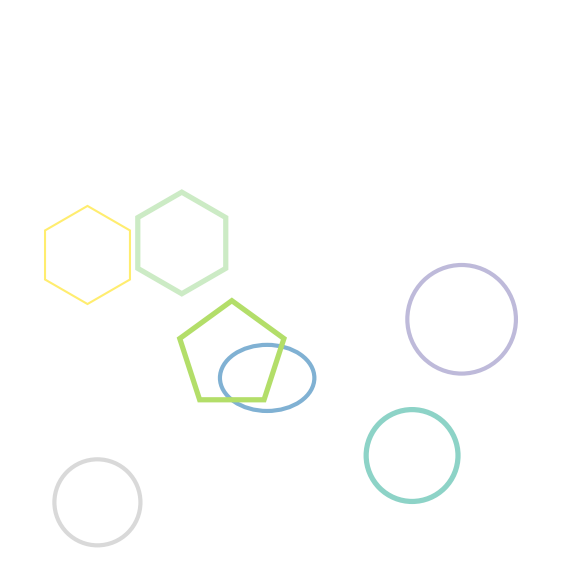[{"shape": "circle", "thickness": 2.5, "radius": 0.4, "center": [0.714, 0.21]}, {"shape": "circle", "thickness": 2, "radius": 0.47, "center": [0.799, 0.446]}, {"shape": "oval", "thickness": 2, "radius": 0.41, "center": [0.463, 0.345]}, {"shape": "pentagon", "thickness": 2.5, "radius": 0.47, "center": [0.401, 0.384]}, {"shape": "circle", "thickness": 2, "radius": 0.37, "center": [0.169, 0.129]}, {"shape": "hexagon", "thickness": 2.5, "radius": 0.44, "center": [0.315, 0.578]}, {"shape": "hexagon", "thickness": 1, "radius": 0.42, "center": [0.152, 0.558]}]